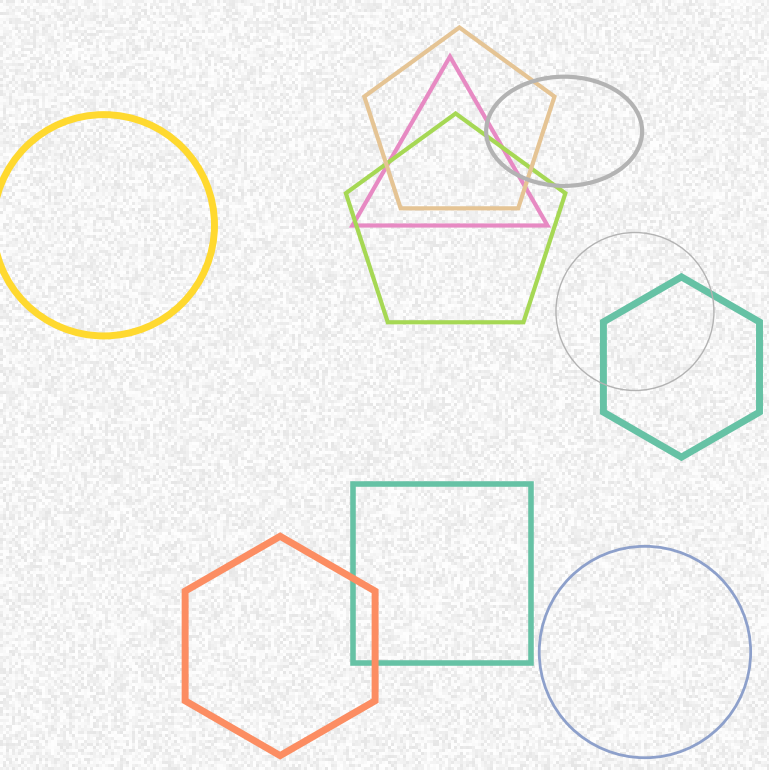[{"shape": "hexagon", "thickness": 2.5, "radius": 0.59, "center": [0.885, 0.523]}, {"shape": "square", "thickness": 2, "radius": 0.58, "center": [0.574, 0.255]}, {"shape": "hexagon", "thickness": 2.5, "radius": 0.71, "center": [0.364, 0.161]}, {"shape": "circle", "thickness": 1, "radius": 0.69, "center": [0.838, 0.153]}, {"shape": "triangle", "thickness": 1.5, "radius": 0.73, "center": [0.584, 0.78]}, {"shape": "pentagon", "thickness": 1.5, "radius": 0.75, "center": [0.592, 0.703]}, {"shape": "circle", "thickness": 2.5, "radius": 0.72, "center": [0.135, 0.707]}, {"shape": "pentagon", "thickness": 1.5, "radius": 0.65, "center": [0.597, 0.834]}, {"shape": "oval", "thickness": 1.5, "radius": 0.51, "center": [0.733, 0.83]}, {"shape": "circle", "thickness": 0.5, "radius": 0.51, "center": [0.825, 0.595]}]